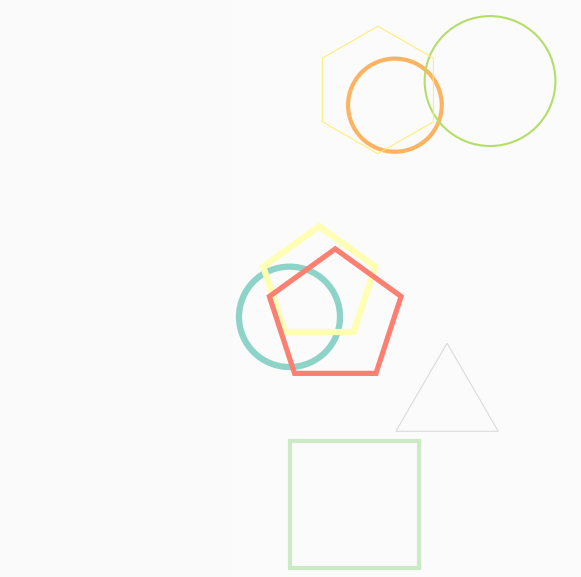[{"shape": "circle", "thickness": 3, "radius": 0.43, "center": [0.498, 0.451]}, {"shape": "pentagon", "thickness": 3, "radius": 0.51, "center": [0.549, 0.506]}, {"shape": "pentagon", "thickness": 2.5, "radius": 0.6, "center": [0.577, 0.449]}, {"shape": "circle", "thickness": 2, "radius": 0.4, "center": [0.679, 0.817]}, {"shape": "circle", "thickness": 1, "radius": 0.56, "center": [0.843, 0.859]}, {"shape": "triangle", "thickness": 0.5, "radius": 0.51, "center": [0.769, 0.303]}, {"shape": "square", "thickness": 2, "radius": 0.55, "center": [0.61, 0.126]}, {"shape": "hexagon", "thickness": 0.5, "radius": 0.55, "center": [0.65, 0.843]}]